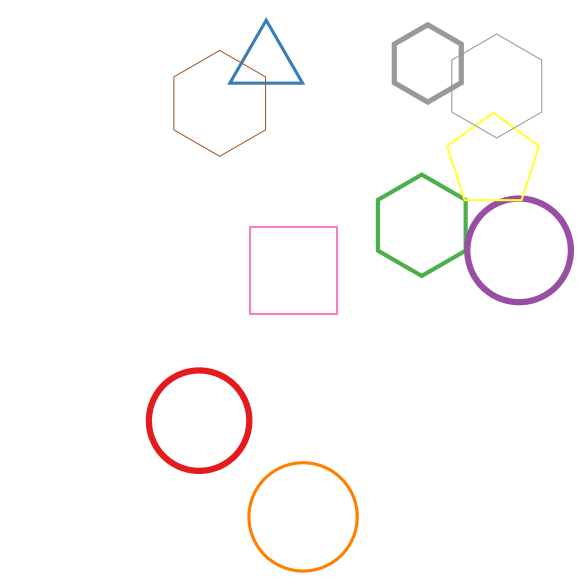[{"shape": "circle", "thickness": 3, "radius": 0.43, "center": [0.345, 0.271]}, {"shape": "triangle", "thickness": 1.5, "radius": 0.36, "center": [0.461, 0.891]}, {"shape": "hexagon", "thickness": 2, "radius": 0.44, "center": [0.73, 0.609]}, {"shape": "circle", "thickness": 3, "radius": 0.45, "center": [0.899, 0.566]}, {"shape": "circle", "thickness": 1.5, "radius": 0.47, "center": [0.525, 0.104]}, {"shape": "pentagon", "thickness": 1, "radius": 0.42, "center": [0.854, 0.72]}, {"shape": "hexagon", "thickness": 0.5, "radius": 0.46, "center": [0.38, 0.82]}, {"shape": "square", "thickness": 1, "radius": 0.38, "center": [0.508, 0.531]}, {"shape": "hexagon", "thickness": 2.5, "radius": 0.33, "center": [0.741, 0.889]}, {"shape": "hexagon", "thickness": 0.5, "radius": 0.45, "center": [0.86, 0.85]}]